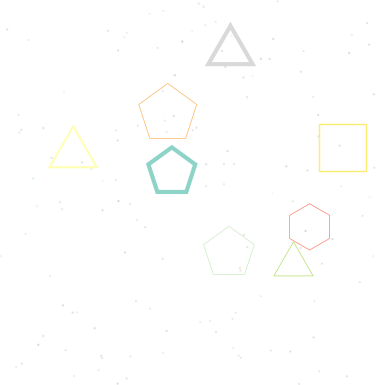[{"shape": "pentagon", "thickness": 3, "radius": 0.32, "center": [0.446, 0.553]}, {"shape": "triangle", "thickness": 1.5, "radius": 0.35, "center": [0.19, 0.601]}, {"shape": "hexagon", "thickness": 0.5, "radius": 0.3, "center": [0.804, 0.411]}, {"shape": "pentagon", "thickness": 0.5, "radius": 0.4, "center": [0.436, 0.704]}, {"shape": "triangle", "thickness": 0.5, "radius": 0.29, "center": [0.762, 0.313]}, {"shape": "triangle", "thickness": 3, "radius": 0.33, "center": [0.599, 0.867]}, {"shape": "pentagon", "thickness": 0.5, "radius": 0.35, "center": [0.595, 0.343]}, {"shape": "square", "thickness": 1, "radius": 0.3, "center": [0.889, 0.618]}]